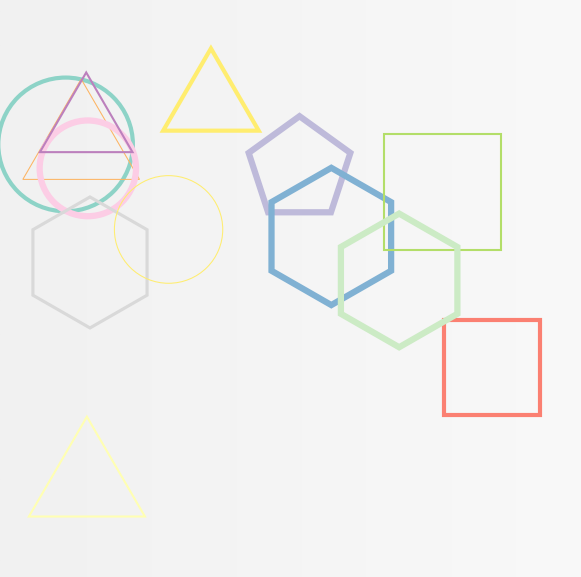[{"shape": "circle", "thickness": 2, "radius": 0.58, "center": [0.113, 0.749]}, {"shape": "triangle", "thickness": 1, "radius": 0.58, "center": [0.15, 0.162]}, {"shape": "pentagon", "thickness": 3, "radius": 0.46, "center": [0.515, 0.706]}, {"shape": "square", "thickness": 2, "radius": 0.41, "center": [0.847, 0.363]}, {"shape": "hexagon", "thickness": 3, "radius": 0.59, "center": [0.57, 0.59]}, {"shape": "triangle", "thickness": 0.5, "radius": 0.58, "center": [0.14, 0.746]}, {"shape": "square", "thickness": 1, "radius": 0.5, "center": [0.762, 0.666]}, {"shape": "circle", "thickness": 3, "radius": 0.41, "center": [0.151, 0.708]}, {"shape": "hexagon", "thickness": 1.5, "radius": 0.57, "center": [0.155, 0.545]}, {"shape": "triangle", "thickness": 1, "radius": 0.46, "center": [0.148, 0.782]}, {"shape": "hexagon", "thickness": 3, "radius": 0.58, "center": [0.687, 0.514]}, {"shape": "triangle", "thickness": 2, "radius": 0.47, "center": [0.363, 0.82]}, {"shape": "circle", "thickness": 0.5, "radius": 0.47, "center": [0.29, 0.602]}]